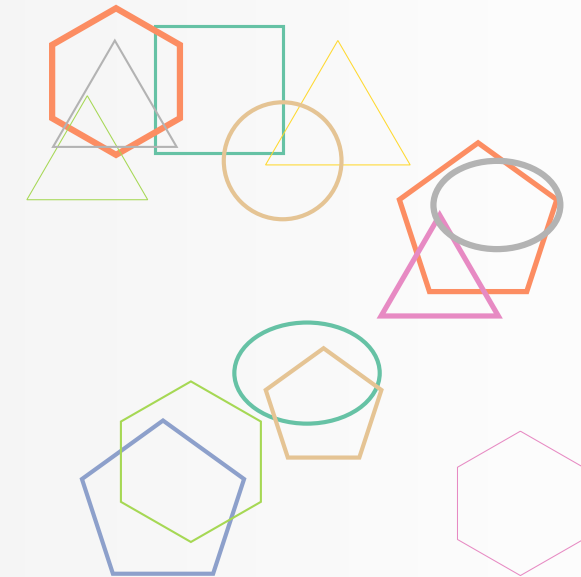[{"shape": "oval", "thickness": 2, "radius": 0.63, "center": [0.528, 0.353]}, {"shape": "square", "thickness": 1.5, "radius": 0.55, "center": [0.377, 0.845]}, {"shape": "pentagon", "thickness": 2.5, "radius": 0.71, "center": [0.823, 0.609]}, {"shape": "hexagon", "thickness": 3, "radius": 0.63, "center": [0.2, 0.858]}, {"shape": "pentagon", "thickness": 2, "radius": 0.73, "center": [0.28, 0.124]}, {"shape": "triangle", "thickness": 2.5, "radius": 0.58, "center": [0.756, 0.51]}, {"shape": "hexagon", "thickness": 0.5, "radius": 0.63, "center": [0.895, 0.128]}, {"shape": "triangle", "thickness": 0.5, "radius": 0.6, "center": [0.15, 0.713]}, {"shape": "hexagon", "thickness": 1, "radius": 0.7, "center": [0.328, 0.2]}, {"shape": "triangle", "thickness": 0.5, "radius": 0.72, "center": [0.581, 0.785]}, {"shape": "pentagon", "thickness": 2, "radius": 0.52, "center": [0.557, 0.291]}, {"shape": "circle", "thickness": 2, "radius": 0.51, "center": [0.486, 0.721]}, {"shape": "triangle", "thickness": 1, "radius": 0.61, "center": [0.198, 0.806]}, {"shape": "oval", "thickness": 3, "radius": 0.55, "center": [0.855, 0.644]}]